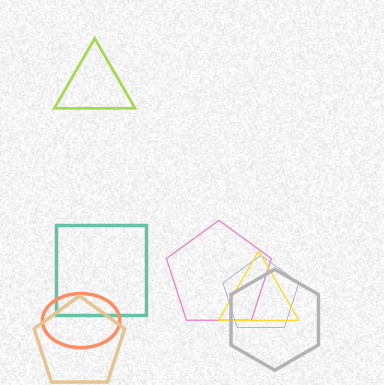[{"shape": "square", "thickness": 2.5, "radius": 0.59, "center": [0.262, 0.299]}, {"shape": "oval", "thickness": 2.5, "radius": 0.5, "center": [0.21, 0.167]}, {"shape": "pentagon", "thickness": 0.5, "radius": 0.52, "center": [0.678, 0.233]}, {"shape": "pentagon", "thickness": 1, "radius": 0.72, "center": [0.569, 0.284]}, {"shape": "triangle", "thickness": 2, "radius": 0.61, "center": [0.246, 0.779]}, {"shape": "triangle", "thickness": 1, "radius": 0.6, "center": [0.672, 0.228]}, {"shape": "pentagon", "thickness": 2.5, "radius": 0.62, "center": [0.206, 0.108]}, {"shape": "hexagon", "thickness": 2.5, "radius": 0.66, "center": [0.714, 0.169]}]